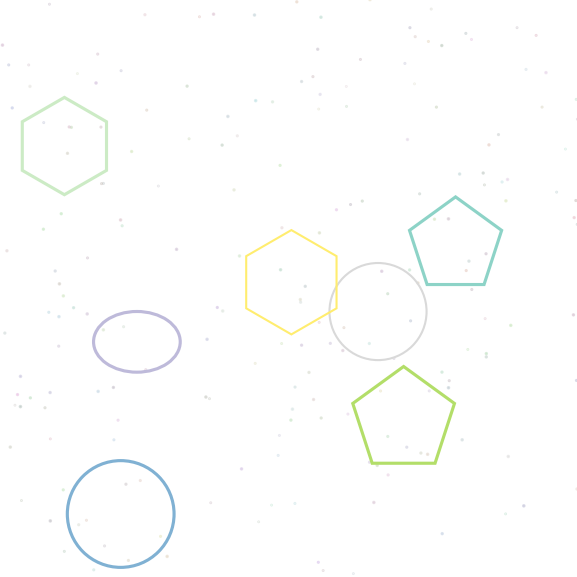[{"shape": "pentagon", "thickness": 1.5, "radius": 0.42, "center": [0.789, 0.574]}, {"shape": "oval", "thickness": 1.5, "radius": 0.38, "center": [0.237, 0.407]}, {"shape": "circle", "thickness": 1.5, "radius": 0.46, "center": [0.209, 0.109]}, {"shape": "pentagon", "thickness": 1.5, "radius": 0.46, "center": [0.699, 0.272]}, {"shape": "circle", "thickness": 1, "radius": 0.42, "center": [0.655, 0.46]}, {"shape": "hexagon", "thickness": 1.5, "radius": 0.42, "center": [0.112, 0.746]}, {"shape": "hexagon", "thickness": 1, "radius": 0.45, "center": [0.505, 0.51]}]